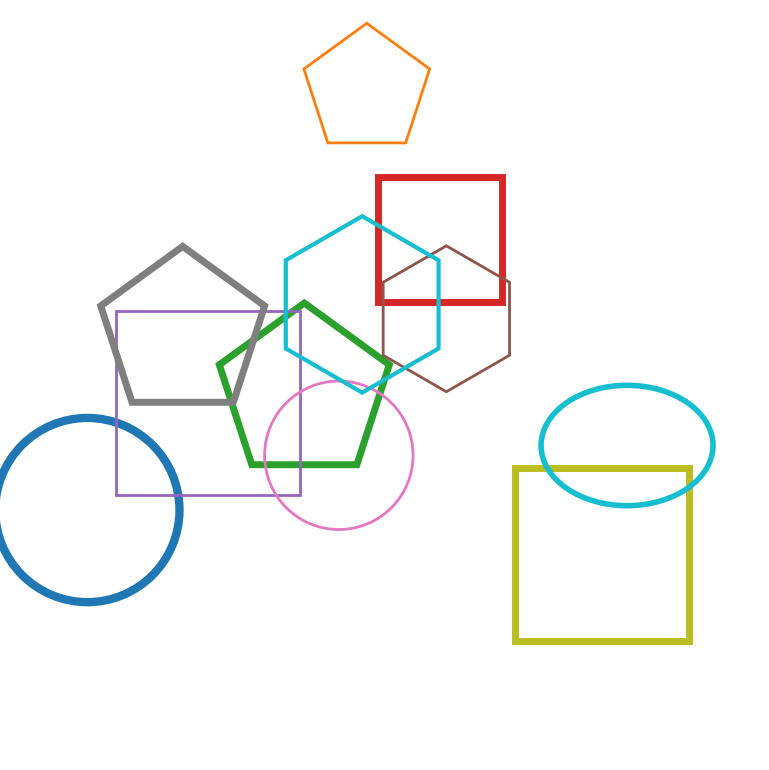[{"shape": "circle", "thickness": 3, "radius": 0.6, "center": [0.113, 0.338]}, {"shape": "pentagon", "thickness": 1, "radius": 0.43, "center": [0.476, 0.884]}, {"shape": "pentagon", "thickness": 2.5, "radius": 0.58, "center": [0.395, 0.49]}, {"shape": "square", "thickness": 2.5, "radius": 0.4, "center": [0.572, 0.689]}, {"shape": "square", "thickness": 1, "radius": 0.6, "center": [0.27, 0.476]}, {"shape": "hexagon", "thickness": 1, "radius": 0.47, "center": [0.58, 0.586]}, {"shape": "circle", "thickness": 1, "radius": 0.48, "center": [0.44, 0.409]}, {"shape": "pentagon", "thickness": 2.5, "radius": 0.56, "center": [0.237, 0.568]}, {"shape": "square", "thickness": 2.5, "radius": 0.56, "center": [0.782, 0.28]}, {"shape": "hexagon", "thickness": 1.5, "radius": 0.57, "center": [0.47, 0.605]}, {"shape": "oval", "thickness": 2, "radius": 0.56, "center": [0.814, 0.421]}]